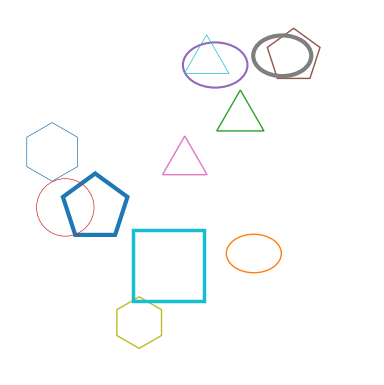[{"shape": "pentagon", "thickness": 3, "radius": 0.44, "center": [0.247, 0.461]}, {"shape": "hexagon", "thickness": 0.5, "radius": 0.38, "center": [0.135, 0.605]}, {"shape": "oval", "thickness": 1, "radius": 0.36, "center": [0.659, 0.342]}, {"shape": "triangle", "thickness": 1, "radius": 0.35, "center": [0.624, 0.695]}, {"shape": "circle", "thickness": 0.5, "radius": 0.37, "center": [0.17, 0.461]}, {"shape": "oval", "thickness": 1.5, "radius": 0.42, "center": [0.559, 0.831]}, {"shape": "pentagon", "thickness": 1, "radius": 0.36, "center": [0.763, 0.855]}, {"shape": "triangle", "thickness": 1, "radius": 0.33, "center": [0.48, 0.58]}, {"shape": "oval", "thickness": 3, "radius": 0.38, "center": [0.733, 0.855]}, {"shape": "hexagon", "thickness": 1, "radius": 0.33, "center": [0.362, 0.162]}, {"shape": "square", "thickness": 2.5, "radius": 0.46, "center": [0.437, 0.31]}, {"shape": "triangle", "thickness": 0.5, "radius": 0.34, "center": [0.537, 0.843]}]